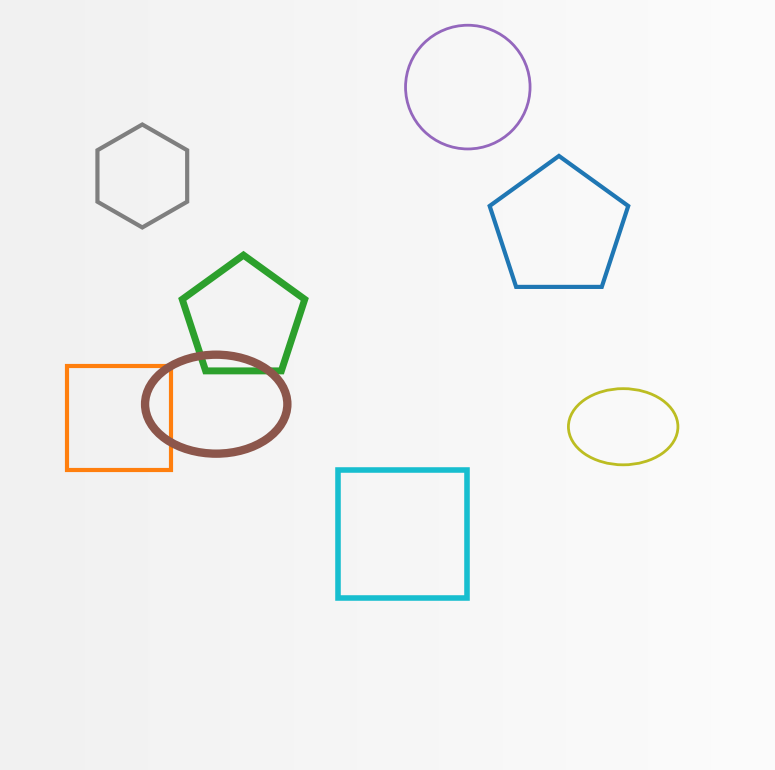[{"shape": "pentagon", "thickness": 1.5, "radius": 0.47, "center": [0.721, 0.703]}, {"shape": "square", "thickness": 1.5, "radius": 0.33, "center": [0.153, 0.457]}, {"shape": "pentagon", "thickness": 2.5, "radius": 0.42, "center": [0.314, 0.586]}, {"shape": "circle", "thickness": 1, "radius": 0.4, "center": [0.604, 0.887]}, {"shape": "oval", "thickness": 3, "radius": 0.46, "center": [0.279, 0.475]}, {"shape": "hexagon", "thickness": 1.5, "radius": 0.33, "center": [0.184, 0.771]}, {"shape": "oval", "thickness": 1, "radius": 0.35, "center": [0.804, 0.446]}, {"shape": "square", "thickness": 2, "radius": 0.42, "center": [0.519, 0.307]}]